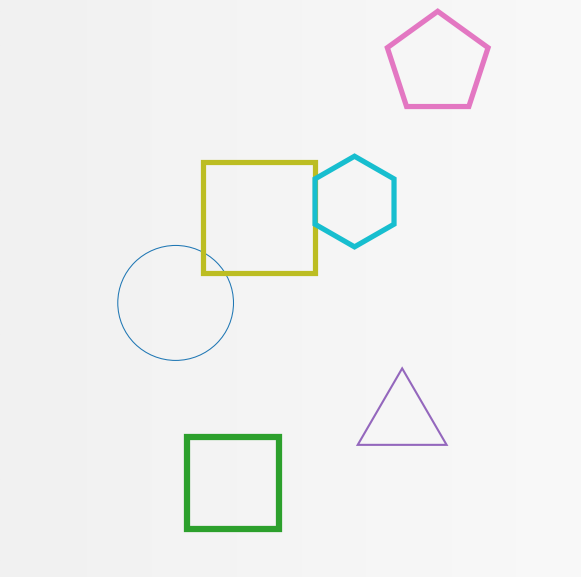[{"shape": "circle", "thickness": 0.5, "radius": 0.5, "center": [0.302, 0.475]}, {"shape": "square", "thickness": 3, "radius": 0.4, "center": [0.402, 0.162]}, {"shape": "triangle", "thickness": 1, "radius": 0.44, "center": [0.692, 0.273]}, {"shape": "pentagon", "thickness": 2.5, "radius": 0.46, "center": [0.753, 0.888]}, {"shape": "square", "thickness": 2.5, "radius": 0.48, "center": [0.445, 0.623]}, {"shape": "hexagon", "thickness": 2.5, "radius": 0.39, "center": [0.61, 0.65]}]